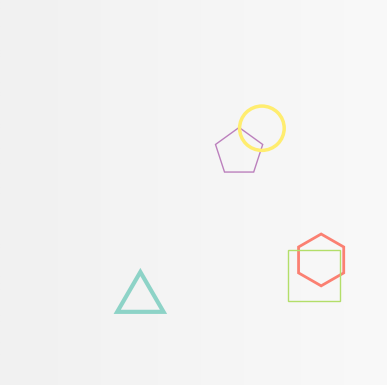[{"shape": "triangle", "thickness": 3, "radius": 0.34, "center": [0.362, 0.225]}, {"shape": "hexagon", "thickness": 2, "radius": 0.34, "center": [0.829, 0.325]}, {"shape": "square", "thickness": 1, "radius": 0.33, "center": [0.81, 0.285]}, {"shape": "pentagon", "thickness": 1, "radius": 0.32, "center": [0.617, 0.605]}, {"shape": "circle", "thickness": 2.5, "radius": 0.29, "center": [0.676, 0.667]}]